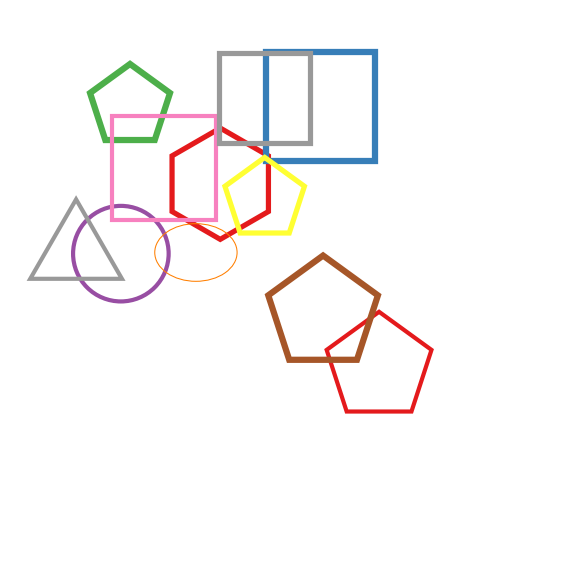[{"shape": "pentagon", "thickness": 2, "radius": 0.48, "center": [0.656, 0.364]}, {"shape": "hexagon", "thickness": 2.5, "radius": 0.48, "center": [0.381, 0.681]}, {"shape": "square", "thickness": 3, "radius": 0.47, "center": [0.556, 0.815]}, {"shape": "pentagon", "thickness": 3, "radius": 0.36, "center": [0.225, 0.816]}, {"shape": "circle", "thickness": 2, "radius": 0.41, "center": [0.209, 0.56]}, {"shape": "oval", "thickness": 0.5, "radius": 0.36, "center": [0.339, 0.562]}, {"shape": "pentagon", "thickness": 2.5, "radius": 0.36, "center": [0.458, 0.654]}, {"shape": "pentagon", "thickness": 3, "radius": 0.5, "center": [0.559, 0.457]}, {"shape": "square", "thickness": 2, "radius": 0.45, "center": [0.283, 0.708]}, {"shape": "square", "thickness": 2.5, "radius": 0.39, "center": [0.458, 0.83]}, {"shape": "triangle", "thickness": 2, "radius": 0.46, "center": [0.132, 0.562]}]